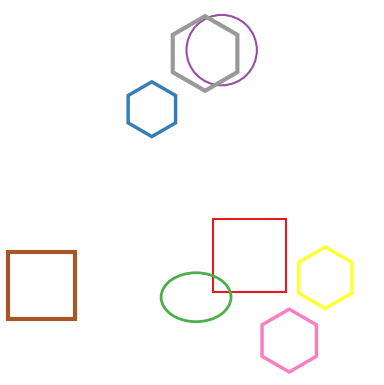[{"shape": "square", "thickness": 1.5, "radius": 0.47, "center": [0.649, 0.336]}, {"shape": "hexagon", "thickness": 2.5, "radius": 0.36, "center": [0.394, 0.716]}, {"shape": "oval", "thickness": 2, "radius": 0.45, "center": [0.509, 0.228]}, {"shape": "circle", "thickness": 1.5, "radius": 0.46, "center": [0.576, 0.87]}, {"shape": "hexagon", "thickness": 2.5, "radius": 0.4, "center": [0.845, 0.279]}, {"shape": "square", "thickness": 3, "radius": 0.43, "center": [0.107, 0.257]}, {"shape": "hexagon", "thickness": 2.5, "radius": 0.41, "center": [0.751, 0.115]}, {"shape": "hexagon", "thickness": 3, "radius": 0.48, "center": [0.533, 0.861]}]